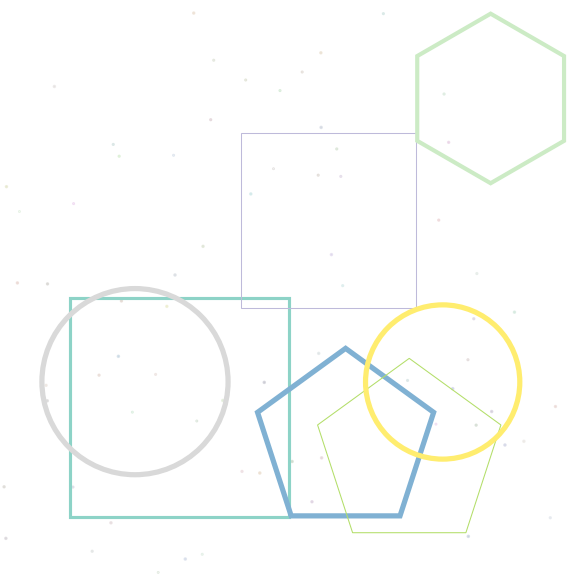[{"shape": "square", "thickness": 1.5, "radius": 0.95, "center": [0.311, 0.293]}, {"shape": "square", "thickness": 0.5, "radius": 0.76, "center": [0.569, 0.618]}, {"shape": "pentagon", "thickness": 2.5, "radius": 0.8, "center": [0.598, 0.236]}, {"shape": "pentagon", "thickness": 0.5, "radius": 0.83, "center": [0.709, 0.212]}, {"shape": "circle", "thickness": 2.5, "radius": 0.81, "center": [0.234, 0.338]}, {"shape": "hexagon", "thickness": 2, "radius": 0.73, "center": [0.85, 0.829]}, {"shape": "circle", "thickness": 2.5, "radius": 0.67, "center": [0.767, 0.338]}]